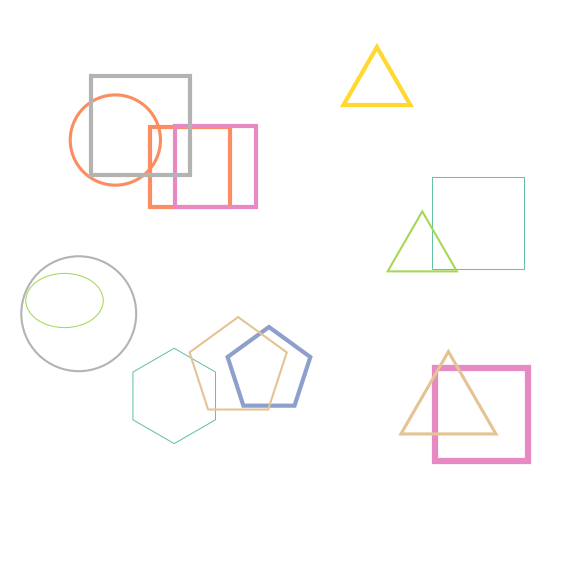[{"shape": "hexagon", "thickness": 0.5, "radius": 0.41, "center": [0.302, 0.314]}, {"shape": "square", "thickness": 0.5, "radius": 0.4, "center": [0.828, 0.614]}, {"shape": "circle", "thickness": 1.5, "radius": 0.39, "center": [0.2, 0.757]}, {"shape": "square", "thickness": 2, "radius": 0.34, "center": [0.329, 0.71]}, {"shape": "pentagon", "thickness": 2, "radius": 0.38, "center": [0.466, 0.358]}, {"shape": "square", "thickness": 3, "radius": 0.4, "center": [0.834, 0.281]}, {"shape": "square", "thickness": 2, "radius": 0.35, "center": [0.373, 0.711]}, {"shape": "oval", "thickness": 0.5, "radius": 0.34, "center": [0.112, 0.479]}, {"shape": "triangle", "thickness": 1, "radius": 0.35, "center": [0.731, 0.564]}, {"shape": "triangle", "thickness": 2, "radius": 0.33, "center": [0.653, 0.851]}, {"shape": "pentagon", "thickness": 1, "radius": 0.44, "center": [0.412, 0.362]}, {"shape": "triangle", "thickness": 1.5, "radius": 0.47, "center": [0.776, 0.295]}, {"shape": "circle", "thickness": 1, "radius": 0.5, "center": [0.136, 0.456]}, {"shape": "square", "thickness": 2, "radius": 0.43, "center": [0.243, 0.782]}]